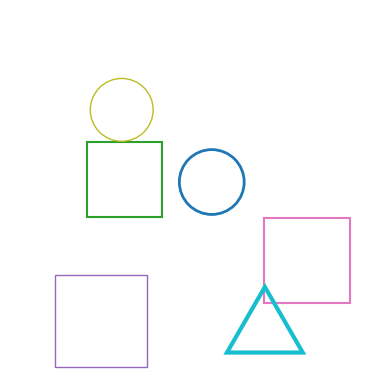[{"shape": "circle", "thickness": 2, "radius": 0.42, "center": [0.55, 0.527]}, {"shape": "square", "thickness": 1.5, "radius": 0.49, "center": [0.324, 0.534]}, {"shape": "square", "thickness": 1, "radius": 0.6, "center": [0.263, 0.167]}, {"shape": "square", "thickness": 1.5, "radius": 0.56, "center": [0.797, 0.323]}, {"shape": "circle", "thickness": 1, "radius": 0.41, "center": [0.316, 0.715]}, {"shape": "triangle", "thickness": 3, "radius": 0.57, "center": [0.688, 0.141]}]